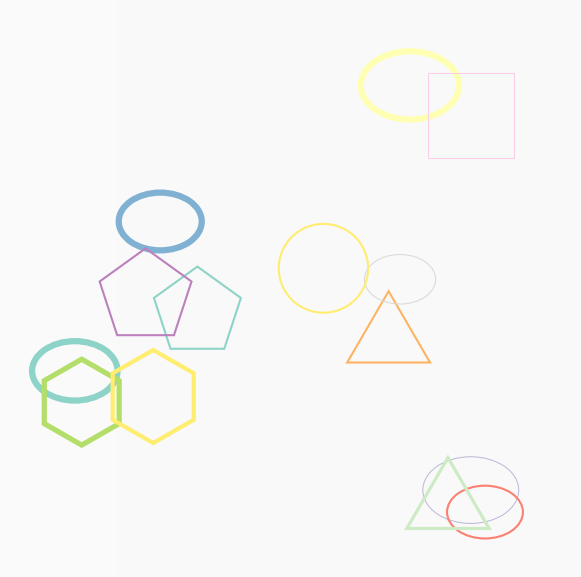[{"shape": "oval", "thickness": 3, "radius": 0.37, "center": [0.129, 0.357]}, {"shape": "pentagon", "thickness": 1, "radius": 0.39, "center": [0.34, 0.459]}, {"shape": "oval", "thickness": 3, "radius": 0.42, "center": [0.705, 0.851]}, {"shape": "oval", "thickness": 0.5, "radius": 0.41, "center": [0.81, 0.151]}, {"shape": "oval", "thickness": 1, "radius": 0.33, "center": [0.834, 0.112]}, {"shape": "oval", "thickness": 3, "radius": 0.36, "center": [0.276, 0.616]}, {"shape": "triangle", "thickness": 1, "radius": 0.41, "center": [0.669, 0.413]}, {"shape": "hexagon", "thickness": 2.5, "radius": 0.37, "center": [0.141, 0.303]}, {"shape": "square", "thickness": 0.5, "radius": 0.37, "center": [0.81, 0.799]}, {"shape": "oval", "thickness": 0.5, "radius": 0.31, "center": [0.688, 0.516]}, {"shape": "pentagon", "thickness": 1, "radius": 0.42, "center": [0.25, 0.486]}, {"shape": "triangle", "thickness": 1.5, "radius": 0.41, "center": [0.771, 0.125]}, {"shape": "hexagon", "thickness": 2, "radius": 0.4, "center": [0.264, 0.313]}, {"shape": "circle", "thickness": 1, "radius": 0.38, "center": [0.556, 0.535]}]